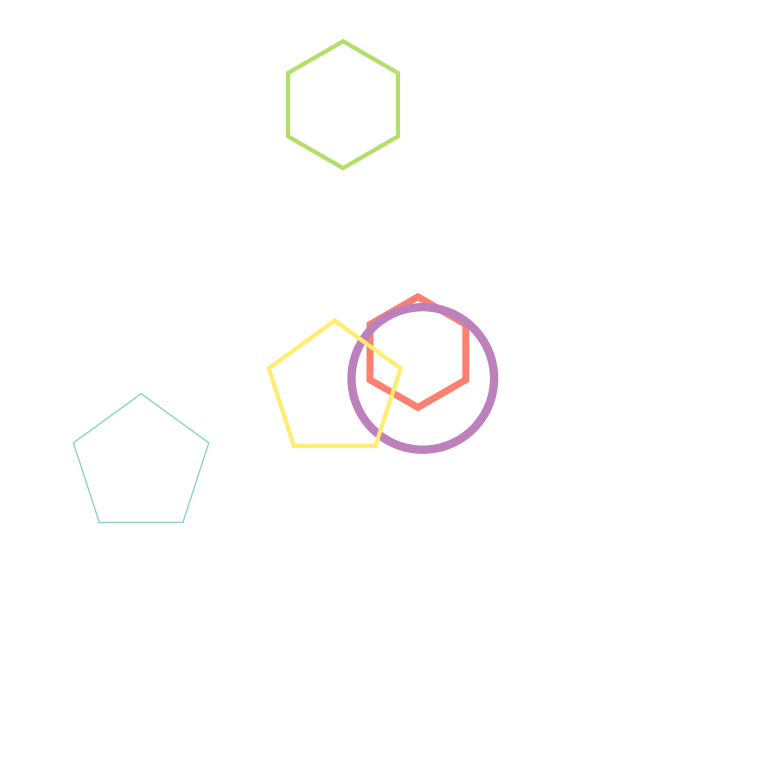[{"shape": "pentagon", "thickness": 0.5, "radius": 0.46, "center": [0.183, 0.396]}, {"shape": "hexagon", "thickness": 2.5, "radius": 0.36, "center": [0.543, 0.543]}, {"shape": "hexagon", "thickness": 1.5, "radius": 0.41, "center": [0.445, 0.864]}, {"shape": "circle", "thickness": 3, "radius": 0.46, "center": [0.549, 0.509]}, {"shape": "pentagon", "thickness": 1.5, "radius": 0.45, "center": [0.435, 0.494]}]